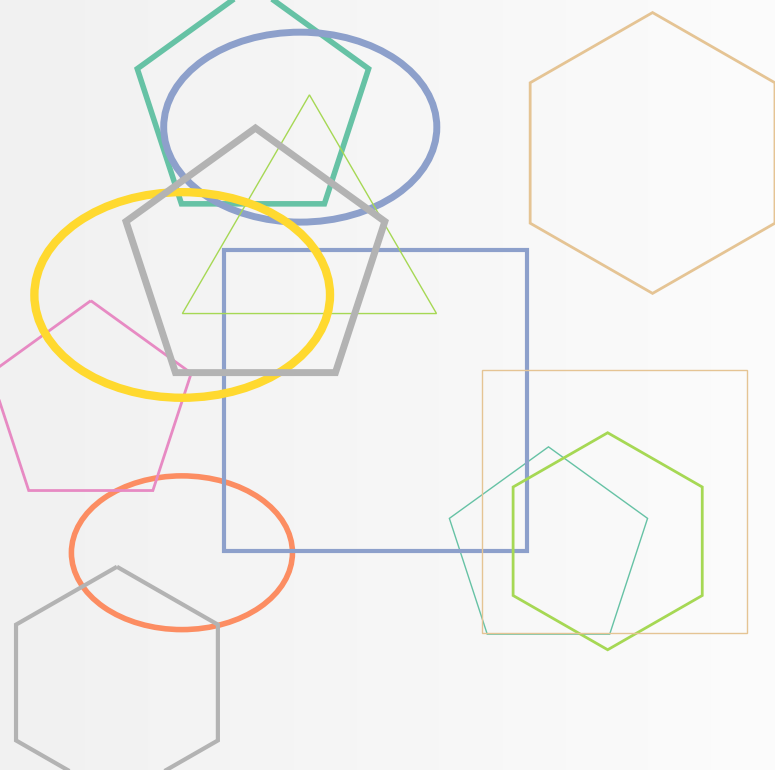[{"shape": "pentagon", "thickness": 0.5, "radius": 0.67, "center": [0.708, 0.285]}, {"shape": "pentagon", "thickness": 2, "radius": 0.78, "center": [0.326, 0.862]}, {"shape": "oval", "thickness": 2, "radius": 0.71, "center": [0.235, 0.282]}, {"shape": "square", "thickness": 1.5, "radius": 0.98, "center": [0.484, 0.48]}, {"shape": "oval", "thickness": 2.5, "radius": 0.88, "center": [0.387, 0.835]}, {"shape": "pentagon", "thickness": 1, "radius": 0.68, "center": [0.117, 0.473]}, {"shape": "hexagon", "thickness": 1, "radius": 0.7, "center": [0.784, 0.297]}, {"shape": "triangle", "thickness": 0.5, "radius": 0.95, "center": [0.399, 0.687]}, {"shape": "oval", "thickness": 3, "radius": 0.95, "center": [0.235, 0.617]}, {"shape": "hexagon", "thickness": 1, "radius": 0.91, "center": [0.842, 0.801]}, {"shape": "square", "thickness": 0.5, "radius": 0.85, "center": [0.793, 0.348]}, {"shape": "hexagon", "thickness": 1.5, "radius": 0.75, "center": [0.151, 0.114]}, {"shape": "pentagon", "thickness": 2.5, "radius": 0.88, "center": [0.33, 0.658]}]